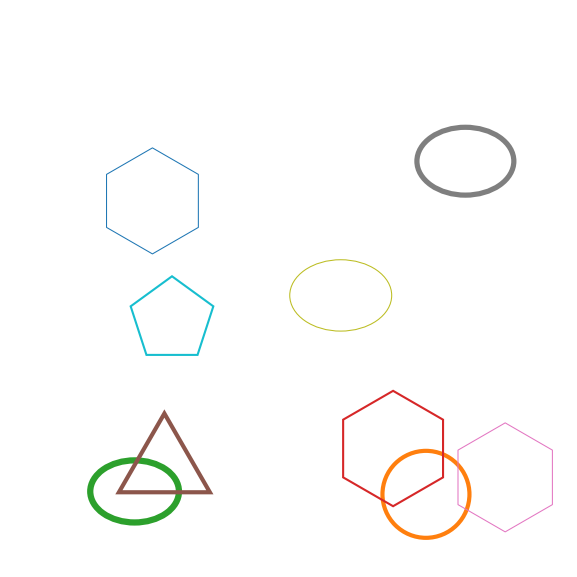[{"shape": "hexagon", "thickness": 0.5, "radius": 0.46, "center": [0.264, 0.651]}, {"shape": "circle", "thickness": 2, "radius": 0.38, "center": [0.738, 0.143]}, {"shape": "oval", "thickness": 3, "radius": 0.38, "center": [0.233, 0.148]}, {"shape": "hexagon", "thickness": 1, "radius": 0.5, "center": [0.681, 0.222]}, {"shape": "triangle", "thickness": 2, "radius": 0.45, "center": [0.285, 0.192]}, {"shape": "hexagon", "thickness": 0.5, "radius": 0.47, "center": [0.875, 0.173]}, {"shape": "oval", "thickness": 2.5, "radius": 0.42, "center": [0.806, 0.72]}, {"shape": "oval", "thickness": 0.5, "radius": 0.44, "center": [0.59, 0.488]}, {"shape": "pentagon", "thickness": 1, "radius": 0.38, "center": [0.298, 0.445]}]